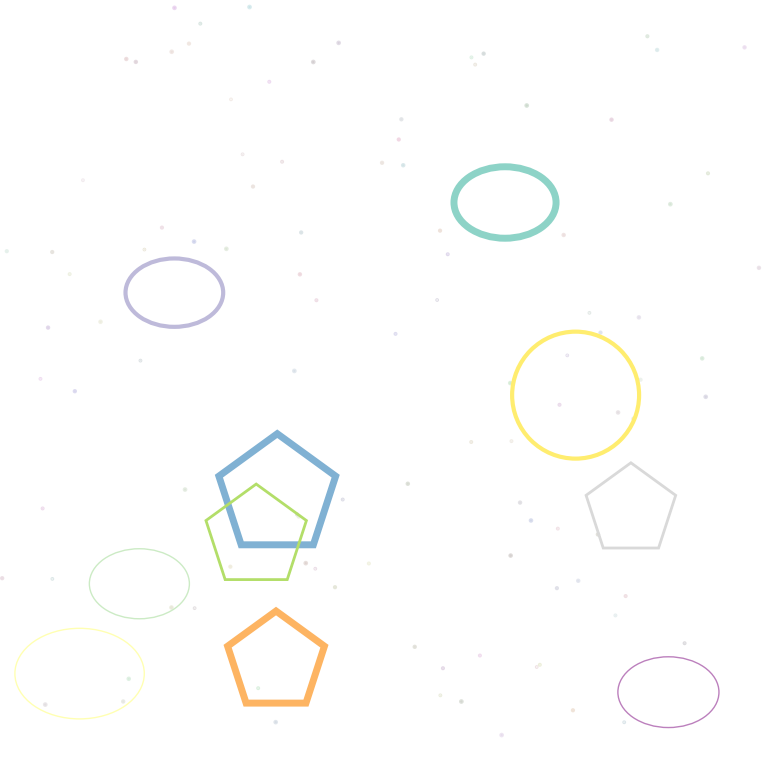[{"shape": "oval", "thickness": 2.5, "radius": 0.33, "center": [0.656, 0.737]}, {"shape": "oval", "thickness": 0.5, "radius": 0.42, "center": [0.103, 0.125]}, {"shape": "oval", "thickness": 1.5, "radius": 0.32, "center": [0.226, 0.62]}, {"shape": "pentagon", "thickness": 2.5, "radius": 0.4, "center": [0.36, 0.357]}, {"shape": "pentagon", "thickness": 2.5, "radius": 0.33, "center": [0.358, 0.14]}, {"shape": "pentagon", "thickness": 1, "radius": 0.34, "center": [0.333, 0.303]}, {"shape": "pentagon", "thickness": 1, "radius": 0.31, "center": [0.819, 0.338]}, {"shape": "oval", "thickness": 0.5, "radius": 0.33, "center": [0.868, 0.101]}, {"shape": "oval", "thickness": 0.5, "radius": 0.32, "center": [0.181, 0.242]}, {"shape": "circle", "thickness": 1.5, "radius": 0.41, "center": [0.748, 0.487]}]